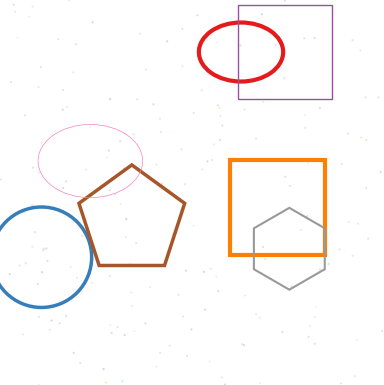[{"shape": "oval", "thickness": 3, "radius": 0.55, "center": [0.626, 0.865]}, {"shape": "circle", "thickness": 2.5, "radius": 0.65, "center": [0.108, 0.332]}, {"shape": "square", "thickness": 1, "radius": 0.61, "center": [0.74, 0.865]}, {"shape": "square", "thickness": 3, "radius": 0.61, "center": [0.72, 0.461]}, {"shape": "pentagon", "thickness": 2.5, "radius": 0.72, "center": [0.342, 0.427]}, {"shape": "oval", "thickness": 0.5, "radius": 0.68, "center": [0.235, 0.582]}, {"shape": "hexagon", "thickness": 1.5, "radius": 0.53, "center": [0.751, 0.354]}]